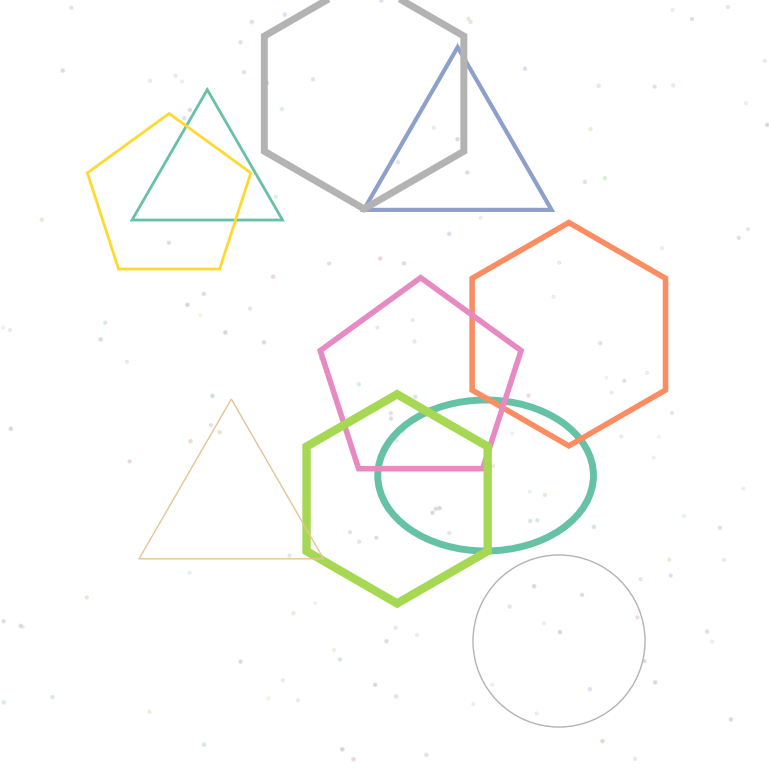[{"shape": "triangle", "thickness": 1, "radius": 0.56, "center": [0.269, 0.771]}, {"shape": "oval", "thickness": 2.5, "radius": 0.7, "center": [0.631, 0.382]}, {"shape": "hexagon", "thickness": 2, "radius": 0.73, "center": [0.739, 0.566]}, {"shape": "triangle", "thickness": 1.5, "radius": 0.7, "center": [0.594, 0.798]}, {"shape": "pentagon", "thickness": 2, "radius": 0.69, "center": [0.546, 0.502]}, {"shape": "hexagon", "thickness": 3, "radius": 0.68, "center": [0.516, 0.352]}, {"shape": "pentagon", "thickness": 1, "radius": 0.56, "center": [0.22, 0.741]}, {"shape": "triangle", "thickness": 0.5, "radius": 0.69, "center": [0.3, 0.343]}, {"shape": "hexagon", "thickness": 2.5, "radius": 0.75, "center": [0.473, 0.878]}, {"shape": "circle", "thickness": 0.5, "radius": 0.56, "center": [0.726, 0.168]}]